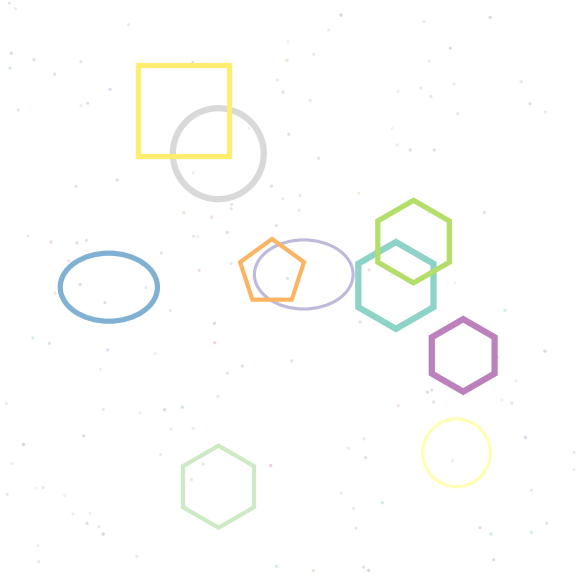[{"shape": "hexagon", "thickness": 3, "radius": 0.38, "center": [0.686, 0.505]}, {"shape": "circle", "thickness": 1.5, "radius": 0.29, "center": [0.79, 0.215]}, {"shape": "oval", "thickness": 1.5, "radius": 0.43, "center": [0.526, 0.524]}, {"shape": "oval", "thickness": 2.5, "radius": 0.42, "center": [0.188, 0.502]}, {"shape": "pentagon", "thickness": 2, "radius": 0.29, "center": [0.471, 0.527]}, {"shape": "hexagon", "thickness": 2.5, "radius": 0.36, "center": [0.716, 0.581]}, {"shape": "circle", "thickness": 3, "radius": 0.39, "center": [0.378, 0.733]}, {"shape": "hexagon", "thickness": 3, "radius": 0.31, "center": [0.802, 0.384]}, {"shape": "hexagon", "thickness": 2, "radius": 0.36, "center": [0.378, 0.156]}, {"shape": "square", "thickness": 2.5, "radius": 0.4, "center": [0.318, 0.807]}]